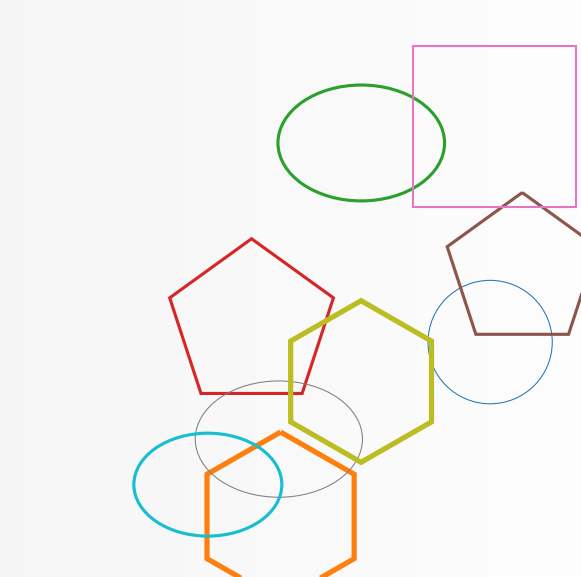[{"shape": "circle", "thickness": 0.5, "radius": 0.53, "center": [0.843, 0.407]}, {"shape": "hexagon", "thickness": 2.5, "radius": 0.73, "center": [0.483, 0.105]}, {"shape": "oval", "thickness": 1.5, "radius": 0.72, "center": [0.622, 0.752]}, {"shape": "pentagon", "thickness": 1.5, "radius": 0.74, "center": [0.433, 0.438]}, {"shape": "pentagon", "thickness": 1.5, "radius": 0.68, "center": [0.898, 0.53]}, {"shape": "square", "thickness": 1, "radius": 0.7, "center": [0.851, 0.78]}, {"shape": "oval", "thickness": 0.5, "radius": 0.72, "center": [0.48, 0.239]}, {"shape": "hexagon", "thickness": 2.5, "radius": 0.7, "center": [0.621, 0.339]}, {"shape": "oval", "thickness": 1.5, "radius": 0.64, "center": [0.358, 0.16]}]